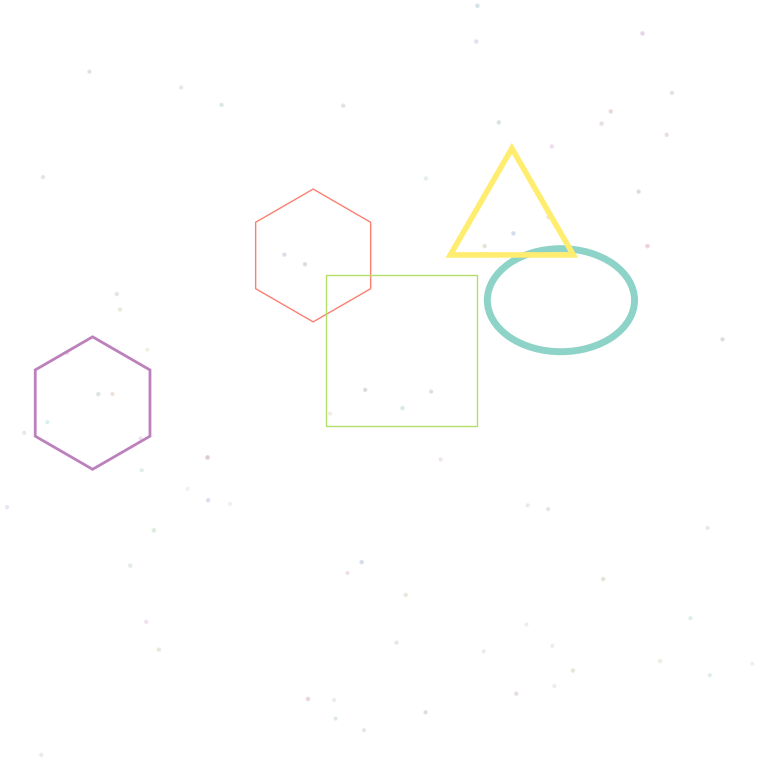[{"shape": "oval", "thickness": 2.5, "radius": 0.48, "center": [0.728, 0.61]}, {"shape": "hexagon", "thickness": 0.5, "radius": 0.43, "center": [0.407, 0.668]}, {"shape": "square", "thickness": 0.5, "radius": 0.49, "center": [0.522, 0.545]}, {"shape": "hexagon", "thickness": 1, "radius": 0.43, "center": [0.12, 0.477]}, {"shape": "triangle", "thickness": 2, "radius": 0.46, "center": [0.665, 0.715]}]